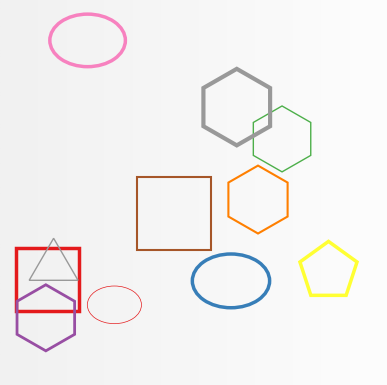[{"shape": "square", "thickness": 2.5, "radius": 0.41, "center": [0.122, 0.275]}, {"shape": "oval", "thickness": 0.5, "radius": 0.35, "center": [0.295, 0.208]}, {"shape": "oval", "thickness": 2.5, "radius": 0.5, "center": [0.596, 0.27]}, {"shape": "hexagon", "thickness": 1, "radius": 0.43, "center": [0.728, 0.639]}, {"shape": "hexagon", "thickness": 2, "radius": 0.43, "center": [0.118, 0.175]}, {"shape": "hexagon", "thickness": 1.5, "radius": 0.44, "center": [0.666, 0.482]}, {"shape": "pentagon", "thickness": 2.5, "radius": 0.39, "center": [0.848, 0.296]}, {"shape": "square", "thickness": 1.5, "radius": 0.48, "center": [0.45, 0.446]}, {"shape": "oval", "thickness": 2.5, "radius": 0.49, "center": [0.226, 0.895]}, {"shape": "hexagon", "thickness": 3, "radius": 0.5, "center": [0.611, 0.722]}, {"shape": "triangle", "thickness": 1, "radius": 0.36, "center": [0.138, 0.308]}]